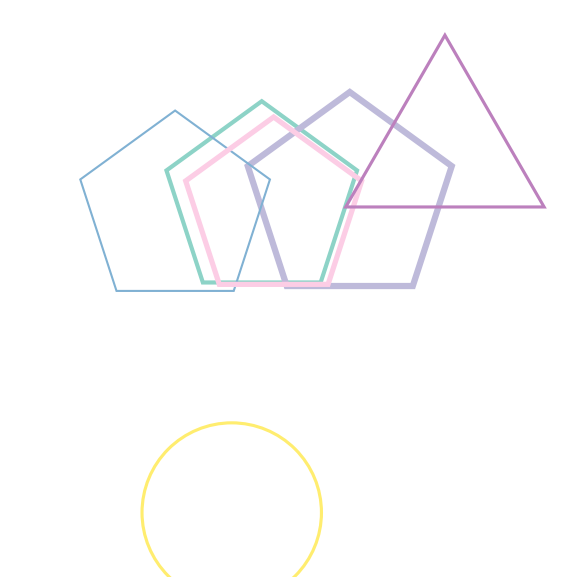[{"shape": "pentagon", "thickness": 2, "radius": 0.87, "center": [0.453, 0.65]}, {"shape": "pentagon", "thickness": 3, "radius": 0.93, "center": [0.606, 0.654]}, {"shape": "pentagon", "thickness": 1, "radius": 0.86, "center": [0.303, 0.635]}, {"shape": "pentagon", "thickness": 2.5, "radius": 0.8, "center": [0.474, 0.636]}, {"shape": "triangle", "thickness": 1.5, "radius": 0.99, "center": [0.77, 0.74]}, {"shape": "circle", "thickness": 1.5, "radius": 0.78, "center": [0.401, 0.112]}]